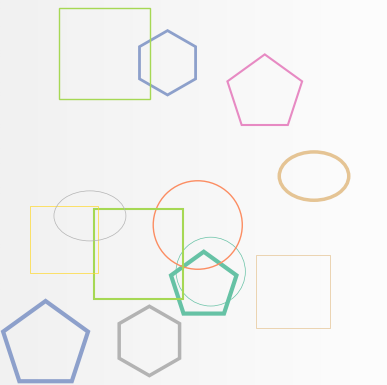[{"shape": "pentagon", "thickness": 3, "radius": 0.44, "center": [0.526, 0.257]}, {"shape": "circle", "thickness": 0.5, "radius": 0.45, "center": [0.544, 0.295]}, {"shape": "circle", "thickness": 1, "radius": 0.57, "center": [0.51, 0.416]}, {"shape": "pentagon", "thickness": 3, "radius": 0.58, "center": [0.118, 0.103]}, {"shape": "hexagon", "thickness": 2, "radius": 0.42, "center": [0.432, 0.837]}, {"shape": "pentagon", "thickness": 1.5, "radius": 0.51, "center": [0.683, 0.757]}, {"shape": "square", "thickness": 1, "radius": 0.59, "center": [0.269, 0.861]}, {"shape": "square", "thickness": 1.5, "radius": 0.58, "center": [0.357, 0.34]}, {"shape": "square", "thickness": 0.5, "radius": 0.44, "center": [0.165, 0.379]}, {"shape": "square", "thickness": 0.5, "radius": 0.48, "center": [0.756, 0.243]}, {"shape": "oval", "thickness": 2.5, "radius": 0.45, "center": [0.81, 0.543]}, {"shape": "hexagon", "thickness": 2.5, "radius": 0.45, "center": [0.385, 0.114]}, {"shape": "oval", "thickness": 0.5, "radius": 0.46, "center": [0.232, 0.439]}]